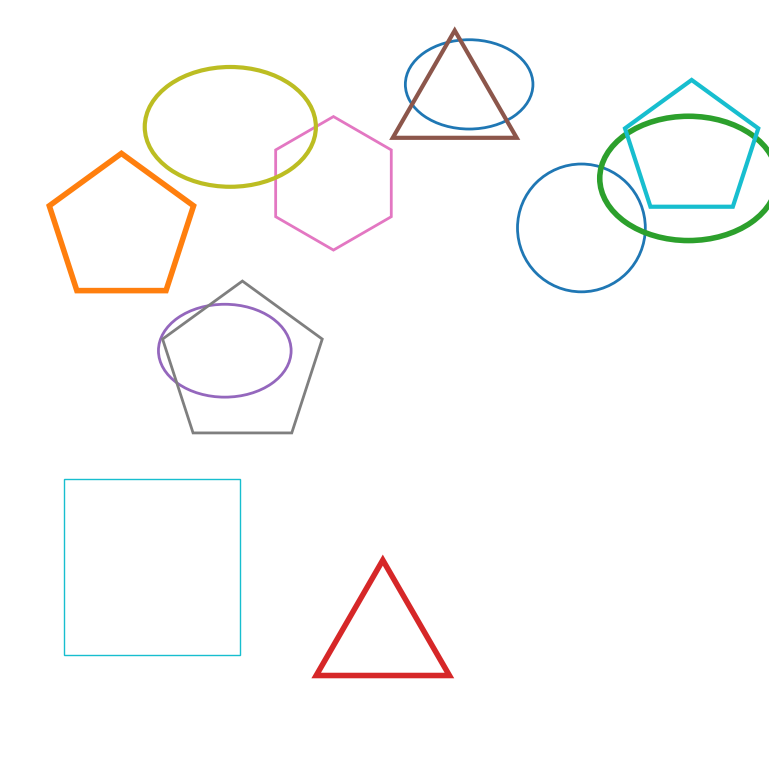[{"shape": "oval", "thickness": 1, "radius": 0.41, "center": [0.609, 0.89]}, {"shape": "circle", "thickness": 1, "radius": 0.41, "center": [0.755, 0.704]}, {"shape": "pentagon", "thickness": 2, "radius": 0.49, "center": [0.158, 0.702]}, {"shape": "oval", "thickness": 2, "radius": 0.58, "center": [0.894, 0.768]}, {"shape": "triangle", "thickness": 2, "radius": 0.5, "center": [0.497, 0.173]}, {"shape": "oval", "thickness": 1, "radius": 0.43, "center": [0.292, 0.545]}, {"shape": "triangle", "thickness": 1.5, "radius": 0.46, "center": [0.591, 0.867]}, {"shape": "hexagon", "thickness": 1, "radius": 0.43, "center": [0.433, 0.762]}, {"shape": "pentagon", "thickness": 1, "radius": 0.55, "center": [0.315, 0.526]}, {"shape": "oval", "thickness": 1.5, "radius": 0.56, "center": [0.299, 0.835]}, {"shape": "square", "thickness": 0.5, "radius": 0.57, "center": [0.198, 0.263]}, {"shape": "pentagon", "thickness": 1.5, "radius": 0.46, "center": [0.898, 0.805]}]